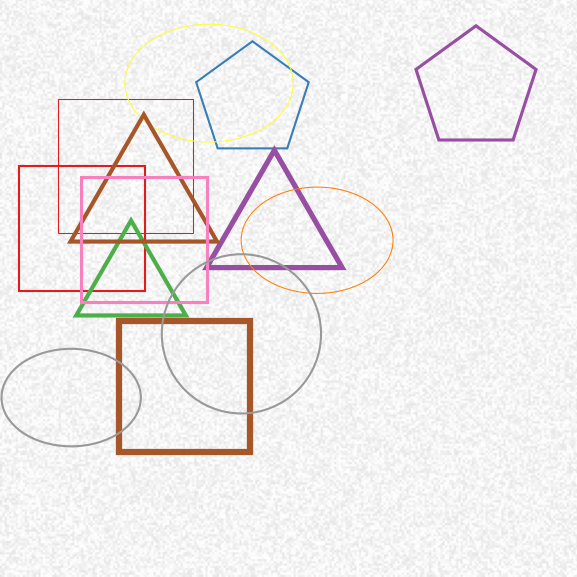[{"shape": "square", "thickness": 1, "radius": 0.54, "center": [0.142, 0.603]}, {"shape": "square", "thickness": 0.5, "radius": 0.58, "center": [0.218, 0.712]}, {"shape": "pentagon", "thickness": 1, "radius": 0.51, "center": [0.437, 0.825]}, {"shape": "triangle", "thickness": 2, "radius": 0.55, "center": [0.227, 0.508]}, {"shape": "pentagon", "thickness": 1.5, "radius": 0.55, "center": [0.824, 0.845]}, {"shape": "triangle", "thickness": 2.5, "radius": 0.68, "center": [0.475, 0.603]}, {"shape": "oval", "thickness": 0.5, "radius": 0.66, "center": [0.549, 0.583]}, {"shape": "oval", "thickness": 0.5, "radius": 0.73, "center": [0.362, 0.855]}, {"shape": "square", "thickness": 3, "radius": 0.57, "center": [0.319, 0.33]}, {"shape": "triangle", "thickness": 2, "radius": 0.73, "center": [0.249, 0.654]}, {"shape": "square", "thickness": 1.5, "radius": 0.54, "center": [0.249, 0.584]}, {"shape": "circle", "thickness": 1, "radius": 0.69, "center": [0.418, 0.421]}, {"shape": "oval", "thickness": 1, "radius": 0.6, "center": [0.123, 0.311]}]